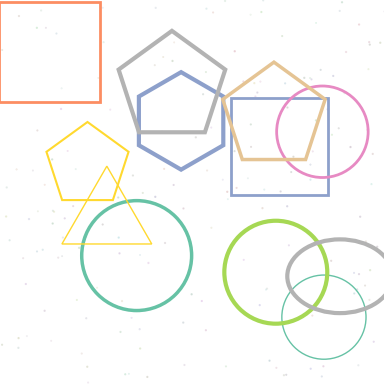[{"shape": "circle", "thickness": 2.5, "radius": 0.71, "center": [0.355, 0.336]}, {"shape": "circle", "thickness": 1, "radius": 0.55, "center": [0.841, 0.176]}, {"shape": "square", "thickness": 2, "radius": 0.65, "center": [0.129, 0.865]}, {"shape": "hexagon", "thickness": 3, "radius": 0.63, "center": [0.47, 0.686]}, {"shape": "square", "thickness": 2, "radius": 0.63, "center": [0.726, 0.619]}, {"shape": "circle", "thickness": 2, "radius": 0.59, "center": [0.837, 0.658]}, {"shape": "circle", "thickness": 3, "radius": 0.67, "center": [0.716, 0.293]}, {"shape": "triangle", "thickness": 1, "radius": 0.67, "center": [0.278, 0.434]}, {"shape": "pentagon", "thickness": 1.5, "radius": 0.56, "center": [0.227, 0.571]}, {"shape": "pentagon", "thickness": 2.5, "radius": 0.7, "center": [0.712, 0.699]}, {"shape": "oval", "thickness": 3, "radius": 0.68, "center": [0.883, 0.282]}, {"shape": "pentagon", "thickness": 3, "radius": 0.73, "center": [0.447, 0.774]}]